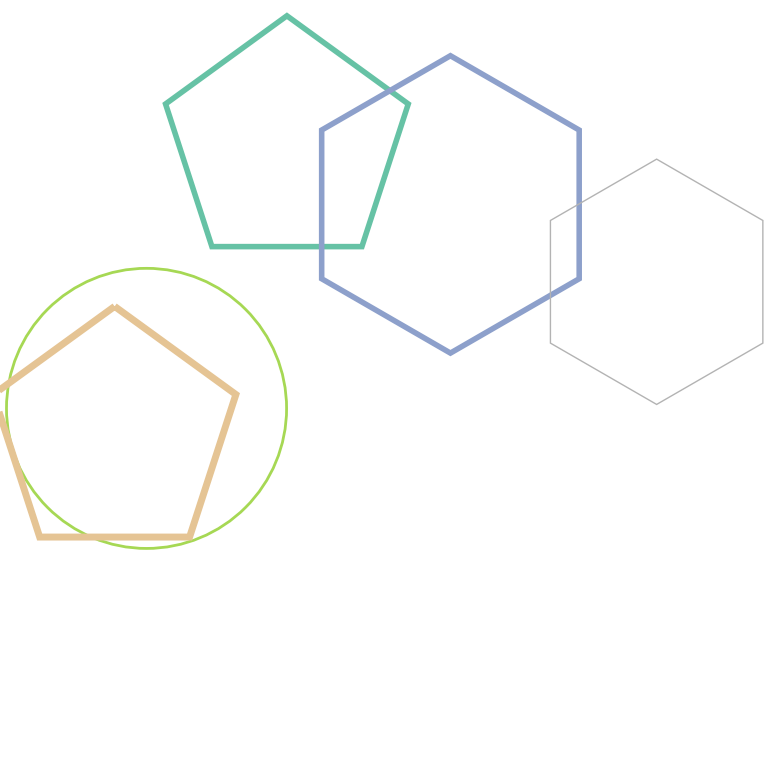[{"shape": "pentagon", "thickness": 2, "radius": 0.83, "center": [0.373, 0.814]}, {"shape": "hexagon", "thickness": 2, "radius": 0.97, "center": [0.585, 0.735]}, {"shape": "circle", "thickness": 1, "radius": 0.91, "center": [0.19, 0.47]}, {"shape": "pentagon", "thickness": 2.5, "radius": 0.83, "center": [0.149, 0.436]}, {"shape": "hexagon", "thickness": 0.5, "radius": 0.8, "center": [0.853, 0.634]}]